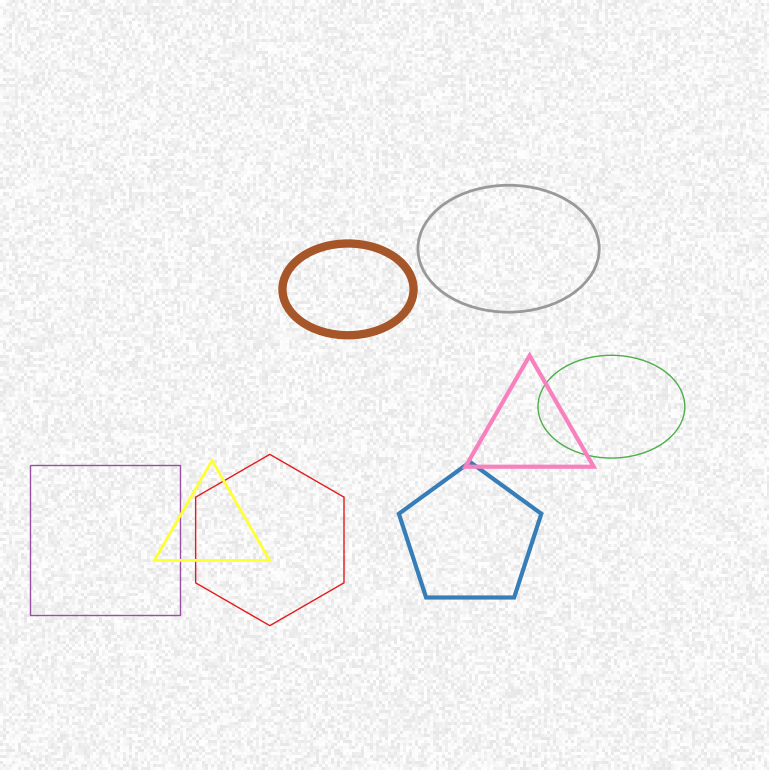[{"shape": "hexagon", "thickness": 0.5, "radius": 0.56, "center": [0.35, 0.299]}, {"shape": "pentagon", "thickness": 1.5, "radius": 0.49, "center": [0.611, 0.303]}, {"shape": "oval", "thickness": 0.5, "radius": 0.48, "center": [0.794, 0.472]}, {"shape": "square", "thickness": 0.5, "radius": 0.49, "center": [0.136, 0.298]}, {"shape": "triangle", "thickness": 1, "radius": 0.43, "center": [0.275, 0.315]}, {"shape": "oval", "thickness": 3, "radius": 0.43, "center": [0.452, 0.624]}, {"shape": "triangle", "thickness": 1.5, "radius": 0.48, "center": [0.688, 0.442]}, {"shape": "oval", "thickness": 1, "radius": 0.59, "center": [0.66, 0.677]}]